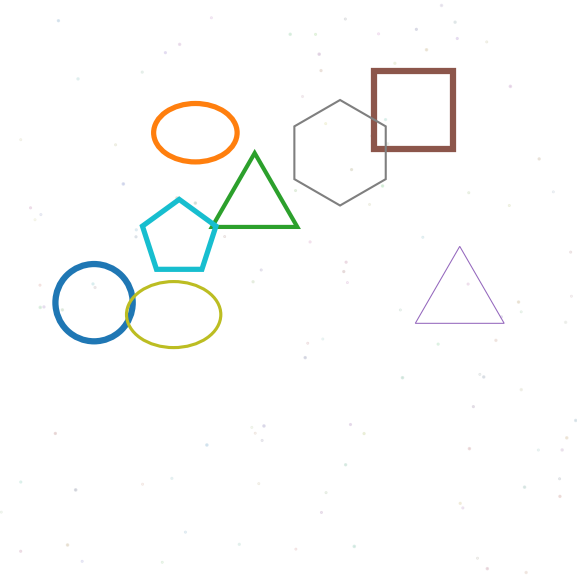[{"shape": "circle", "thickness": 3, "radius": 0.33, "center": [0.163, 0.475]}, {"shape": "oval", "thickness": 2.5, "radius": 0.36, "center": [0.338, 0.769]}, {"shape": "triangle", "thickness": 2, "radius": 0.43, "center": [0.441, 0.649]}, {"shape": "triangle", "thickness": 0.5, "radius": 0.44, "center": [0.796, 0.484]}, {"shape": "square", "thickness": 3, "radius": 0.34, "center": [0.716, 0.809]}, {"shape": "hexagon", "thickness": 1, "radius": 0.46, "center": [0.589, 0.735]}, {"shape": "oval", "thickness": 1.5, "radius": 0.41, "center": [0.301, 0.454]}, {"shape": "pentagon", "thickness": 2.5, "radius": 0.33, "center": [0.31, 0.587]}]